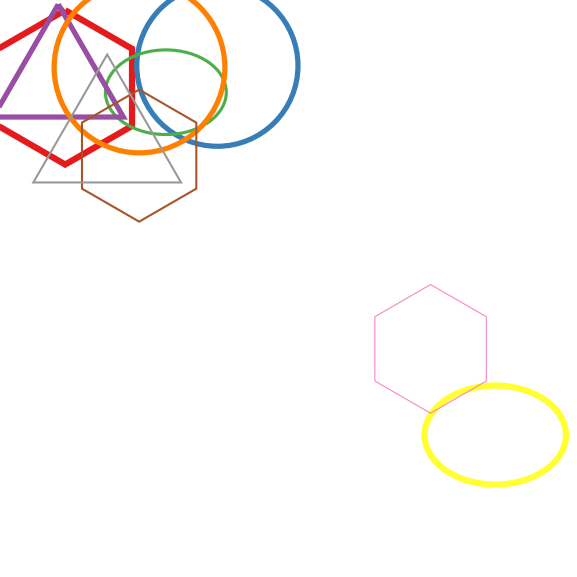[{"shape": "hexagon", "thickness": 3, "radius": 0.67, "center": [0.113, 0.848]}, {"shape": "circle", "thickness": 2.5, "radius": 0.7, "center": [0.376, 0.885]}, {"shape": "oval", "thickness": 1.5, "radius": 0.52, "center": [0.287, 0.839]}, {"shape": "triangle", "thickness": 2.5, "radius": 0.65, "center": [0.101, 0.862]}, {"shape": "circle", "thickness": 2.5, "radius": 0.74, "center": [0.242, 0.882]}, {"shape": "oval", "thickness": 3, "radius": 0.61, "center": [0.858, 0.246]}, {"shape": "hexagon", "thickness": 1, "radius": 0.57, "center": [0.241, 0.73]}, {"shape": "hexagon", "thickness": 0.5, "radius": 0.56, "center": [0.746, 0.395]}, {"shape": "triangle", "thickness": 1, "radius": 0.74, "center": [0.186, 0.757]}]